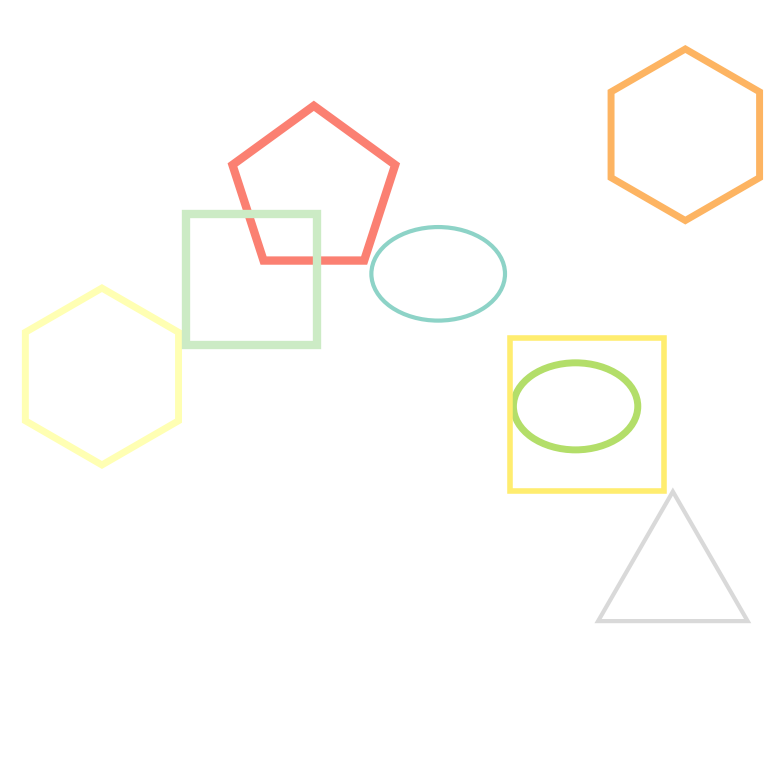[{"shape": "oval", "thickness": 1.5, "radius": 0.43, "center": [0.569, 0.644]}, {"shape": "hexagon", "thickness": 2.5, "radius": 0.57, "center": [0.132, 0.511]}, {"shape": "pentagon", "thickness": 3, "radius": 0.56, "center": [0.408, 0.752]}, {"shape": "hexagon", "thickness": 2.5, "radius": 0.56, "center": [0.89, 0.825]}, {"shape": "oval", "thickness": 2.5, "radius": 0.4, "center": [0.748, 0.472]}, {"shape": "triangle", "thickness": 1.5, "radius": 0.56, "center": [0.874, 0.249]}, {"shape": "square", "thickness": 3, "radius": 0.42, "center": [0.327, 0.637]}, {"shape": "square", "thickness": 2, "radius": 0.5, "center": [0.762, 0.462]}]